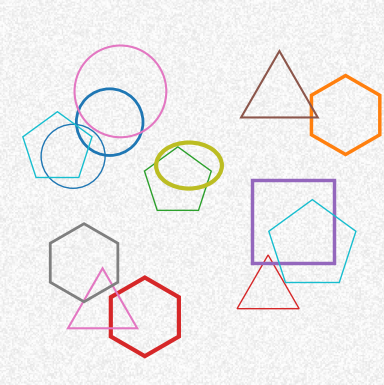[{"shape": "circle", "thickness": 2, "radius": 0.43, "center": [0.285, 0.683]}, {"shape": "circle", "thickness": 1, "radius": 0.42, "center": [0.19, 0.594]}, {"shape": "hexagon", "thickness": 2.5, "radius": 0.51, "center": [0.898, 0.701]}, {"shape": "pentagon", "thickness": 1, "radius": 0.46, "center": [0.462, 0.527]}, {"shape": "hexagon", "thickness": 3, "radius": 0.51, "center": [0.376, 0.177]}, {"shape": "triangle", "thickness": 1, "radius": 0.47, "center": [0.696, 0.245]}, {"shape": "square", "thickness": 2.5, "radius": 0.54, "center": [0.761, 0.425]}, {"shape": "triangle", "thickness": 1.5, "radius": 0.57, "center": [0.726, 0.752]}, {"shape": "circle", "thickness": 1.5, "radius": 0.6, "center": [0.313, 0.763]}, {"shape": "triangle", "thickness": 1.5, "radius": 0.52, "center": [0.266, 0.199]}, {"shape": "hexagon", "thickness": 2, "radius": 0.51, "center": [0.218, 0.318]}, {"shape": "oval", "thickness": 3, "radius": 0.43, "center": [0.491, 0.57]}, {"shape": "pentagon", "thickness": 1, "radius": 0.47, "center": [0.149, 0.615]}, {"shape": "pentagon", "thickness": 1, "radius": 0.59, "center": [0.811, 0.362]}]